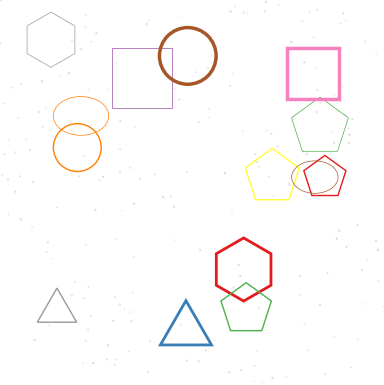[{"shape": "pentagon", "thickness": 1, "radius": 0.29, "center": [0.844, 0.539]}, {"shape": "hexagon", "thickness": 2, "radius": 0.41, "center": [0.633, 0.3]}, {"shape": "triangle", "thickness": 2, "radius": 0.38, "center": [0.483, 0.142]}, {"shape": "pentagon", "thickness": 1, "radius": 0.34, "center": [0.639, 0.197]}, {"shape": "pentagon", "thickness": 0.5, "radius": 0.39, "center": [0.831, 0.67]}, {"shape": "square", "thickness": 0.5, "radius": 0.39, "center": [0.369, 0.798]}, {"shape": "oval", "thickness": 0.5, "radius": 0.36, "center": [0.21, 0.699]}, {"shape": "circle", "thickness": 1, "radius": 0.31, "center": [0.201, 0.617]}, {"shape": "pentagon", "thickness": 1, "radius": 0.37, "center": [0.707, 0.541]}, {"shape": "oval", "thickness": 0.5, "radius": 0.3, "center": [0.818, 0.54]}, {"shape": "circle", "thickness": 2.5, "radius": 0.37, "center": [0.488, 0.855]}, {"shape": "square", "thickness": 2.5, "radius": 0.34, "center": [0.812, 0.809]}, {"shape": "hexagon", "thickness": 0.5, "radius": 0.36, "center": [0.132, 0.897]}, {"shape": "triangle", "thickness": 1, "radius": 0.29, "center": [0.148, 0.193]}]